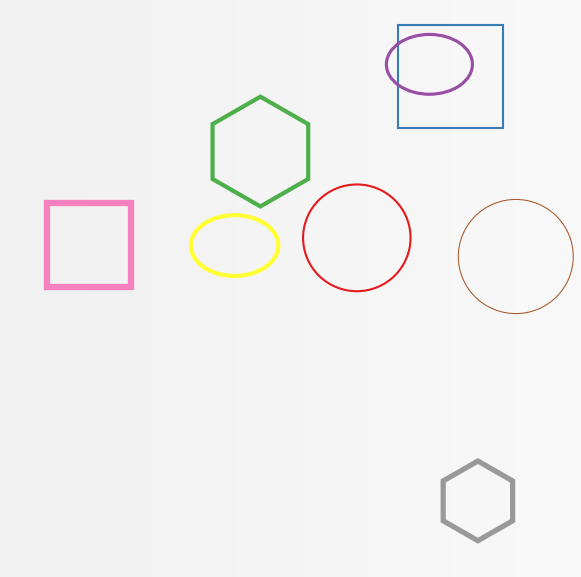[{"shape": "circle", "thickness": 1, "radius": 0.46, "center": [0.614, 0.587]}, {"shape": "square", "thickness": 1, "radius": 0.45, "center": [0.775, 0.867]}, {"shape": "hexagon", "thickness": 2, "radius": 0.48, "center": [0.448, 0.737]}, {"shape": "oval", "thickness": 1.5, "radius": 0.37, "center": [0.739, 0.888]}, {"shape": "oval", "thickness": 2, "radius": 0.38, "center": [0.404, 0.574]}, {"shape": "circle", "thickness": 0.5, "radius": 0.49, "center": [0.887, 0.555]}, {"shape": "square", "thickness": 3, "radius": 0.36, "center": [0.154, 0.575]}, {"shape": "hexagon", "thickness": 2.5, "radius": 0.34, "center": [0.822, 0.132]}]